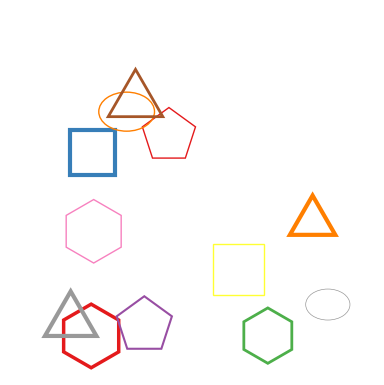[{"shape": "hexagon", "thickness": 2.5, "radius": 0.41, "center": [0.237, 0.127]}, {"shape": "pentagon", "thickness": 1, "radius": 0.36, "center": [0.439, 0.648]}, {"shape": "square", "thickness": 3, "radius": 0.29, "center": [0.24, 0.603]}, {"shape": "hexagon", "thickness": 2, "radius": 0.36, "center": [0.696, 0.128]}, {"shape": "pentagon", "thickness": 1.5, "radius": 0.38, "center": [0.375, 0.155]}, {"shape": "triangle", "thickness": 3, "radius": 0.34, "center": [0.812, 0.424]}, {"shape": "oval", "thickness": 1, "radius": 0.36, "center": [0.329, 0.71]}, {"shape": "square", "thickness": 1, "radius": 0.33, "center": [0.619, 0.299]}, {"shape": "triangle", "thickness": 2, "radius": 0.41, "center": [0.352, 0.738]}, {"shape": "hexagon", "thickness": 1, "radius": 0.41, "center": [0.243, 0.399]}, {"shape": "triangle", "thickness": 3, "radius": 0.39, "center": [0.184, 0.166]}, {"shape": "oval", "thickness": 0.5, "radius": 0.29, "center": [0.851, 0.209]}]